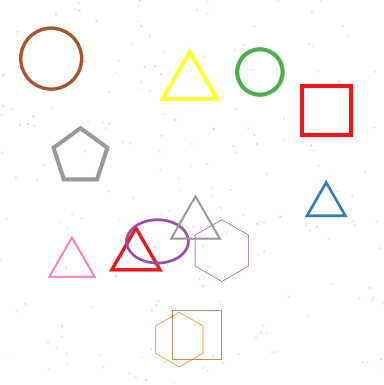[{"shape": "triangle", "thickness": 2.5, "radius": 0.36, "center": [0.353, 0.335]}, {"shape": "square", "thickness": 3, "radius": 0.32, "center": [0.849, 0.712]}, {"shape": "triangle", "thickness": 2, "radius": 0.29, "center": [0.847, 0.468]}, {"shape": "circle", "thickness": 3, "radius": 0.29, "center": [0.675, 0.813]}, {"shape": "hexagon", "thickness": 0.5, "radius": 0.4, "center": [0.576, 0.349]}, {"shape": "oval", "thickness": 2, "radius": 0.4, "center": [0.409, 0.373]}, {"shape": "hexagon", "thickness": 0.5, "radius": 0.36, "center": [0.466, 0.118]}, {"shape": "triangle", "thickness": 3, "radius": 0.41, "center": [0.493, 0.784]}, {"shape": "circle", "thickness": 2.5, "radius": 0.4, "center": [0.133, 0.848]}, {"shape": "square", "thickness": 0.5, "radius": 0.32, "center": [0.511, 0.131]}, {"shape": "triangle", "thickness": 1.5, "radius": 0.34, "center": [0.187, 0.315]}, {"shape": "pentagon", "thickness": 3, "radius": 0.37, "center": [0.209, 0.594]}, {"shape": "triangle", "thickness": 1.5, "radius": 0.37, "center": [0.508, 0.417]}]